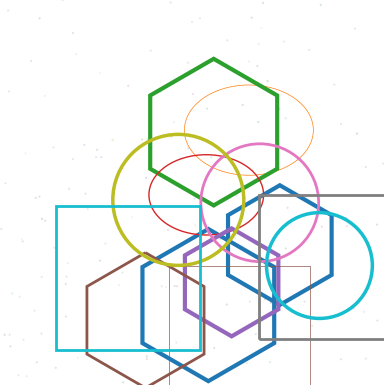[{"shape": "hexagon", "thickness": 3, "radius": 0.78, "center": [0.727, 0.363]}, {"shape": "hexagon", "thickness": 3, "radius": 0.99, "center": [0.541, 0.208]}, {"shape": "oval", "thickness": 0.5, "radius": 0.84, "center": [0.646, 0.662]}, {"shape": "hexagon", "thickness": 3, "radius": 0.95, "center": [0.555, 0.657]}, {"shape": "oval", "thickness": 1, "radius": 0.74, "center": [0.536, 0.494]}, {"shape": "hexagon", "thickness": 3, "radius": 0.7, "center": [0.602, 0.267]}, {"shape": "hexagon", "thickness": 2, "radius": 0.88, "center": [0.378, 0.168]}, {"shape": "square", "thickness": 0.5, "radius": 0.91, "center": [0.622, 0.127]}, {"shape": "circle", "thickness": 2, "radius": 0.76, "center": [0.675, 0.474]}, {"shape": "square", "thickness": 2, "radius": 0.94, "center": [0.861, 0.306]}, {"shape": "circle", "thickness": 2.5, "radius": 0.85, "center": [0.463, 0.481]}, {"shape": "square", "thickness": 2, "radius": 0.93, "center": [0.332, 0.278]}, {"shape": "circle", "thickness": 2.5, "radius": 0.69, "center": [0.83, 0.31]}]